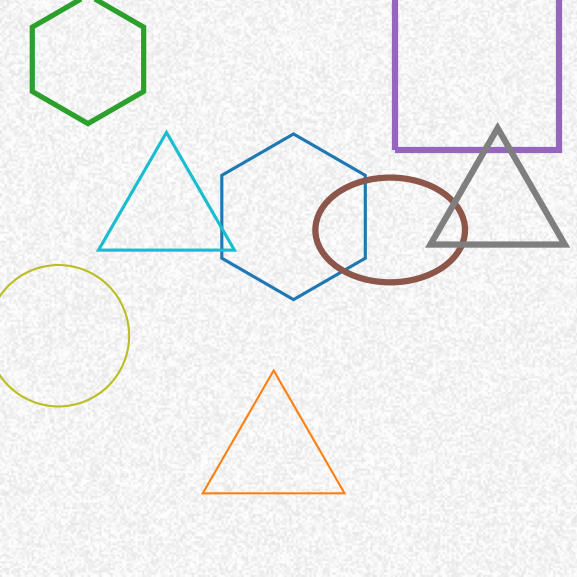[{"shape": "hexagon", "thickness": 1.5, "radius": 0.72, "center": [0.508, 0.624]}, {"shape": "triangle", "thickness": 1, "radius": 0.71, "center": [0.474, 0.216]}, {"shape": "hexagon", "thickness": 2.5, "radius": 0.56, "center": [0.152, 0.896]}, {"shape": "square", "thickness": 3, "radius": 0.71, "center": [0.826, 0.881]}, {"shape": "oval", "thickness": 3, "radius": 0.65, "center": [0.676, 0.601]}, {"shape": "triangle", "thickness": 3, "radius": 0.67, "center": [0.862, 0.643]}, {"shape": "circle", "thickness": 1, "radius": 0.61, "center": [0.101, 0.418]}, {"shape": "triangle", "thickness": 1.5, "radius": 0.68, "center": [0.288, 0.634]}]